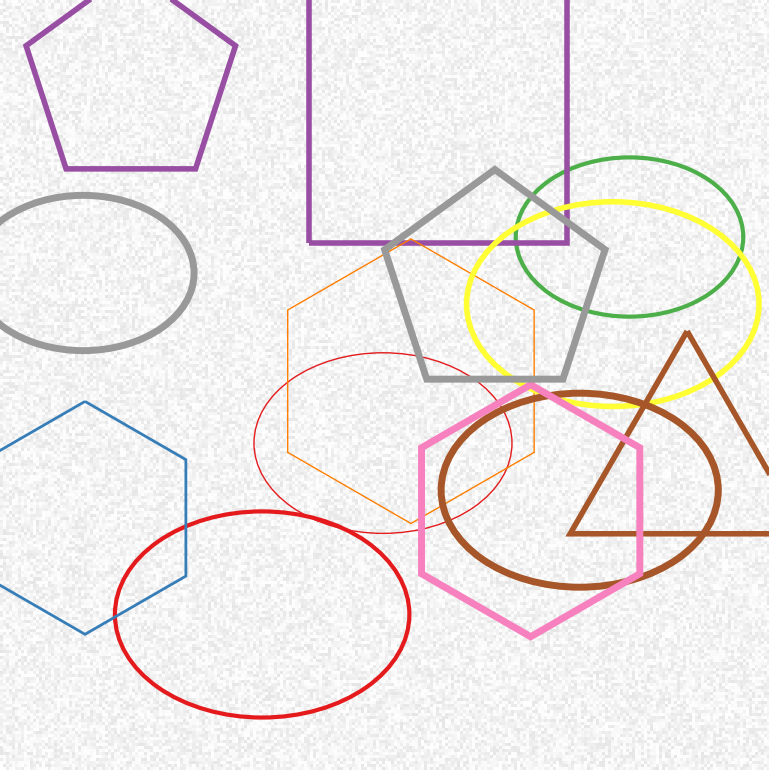[{"shape": "oval", "thickness": 1.5, "radius": 0.96, "center": [0.34, 0.202]}, {"shape": "oval", "thickness": 0.5, "radius": 0.84, "center": [0.497, 0.425]}, {"shape": "hexagon", "thickness": 1, "radius": 0.76, "center": [0.11, 0.327]}, {"shape": "oval", "thickness": 1.5, "radius": 0.74, "center": [0.818, 0.692]}, {"shape": "square", "thickness": 2, "radius": 0.84, "center": [0.569, 0.852]}, {"shape": "pentagon", "thickness": 2, "radius": 0.71, "center": [0.17, 0.896]}, {"shape": "hexagon", "thickness": 0.5, "radius": 0.92, "center": [0.534, 0.505]}, {"shape": "oval", "thickness": 2, "radius": 0.95, "center": [0.796, 0.605]}, {"shape": "triangle", "thickness": 2, "radius": 0.88, "center": [0.892, 0.395]}, {"shape": "oval", "thickness": 2.5, "radius": 0.9, "center": [0.753, 0.363]}, {"shape": "hexagon", "thickness": 2.5, "radius": 0.82, "center": [0.689, 0.337]}, {"shape": "oval", "thickness": 2.5, "radius": 0.72, "center": [0.108, 0.645]}, {"shape": "pentagon", "thickness": 2.5, "radius": 0.75, "center": [0.643, 0.629]}]